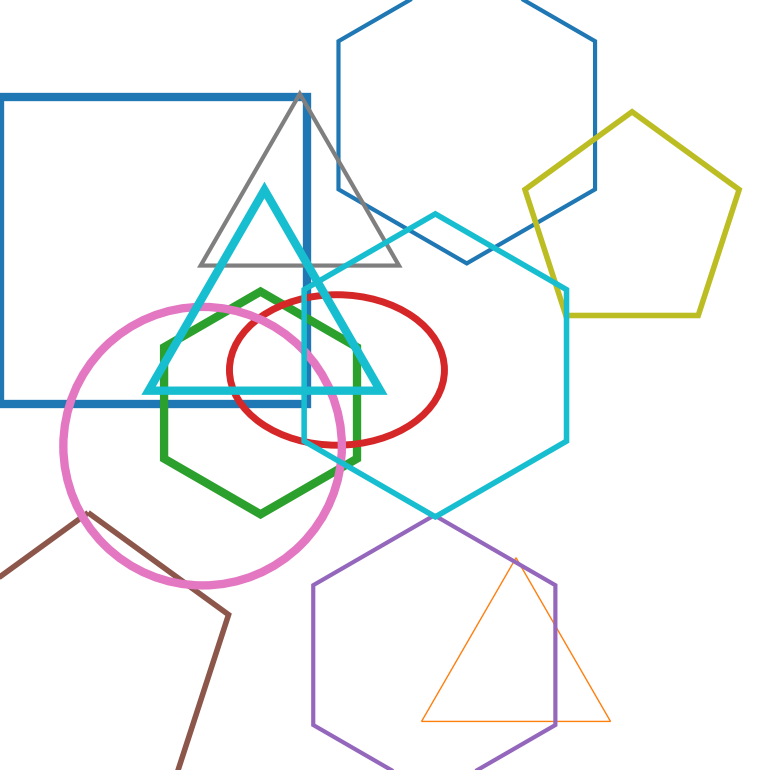[{"shape": "hexagon", "thickness": 1.5, "radius": 0.96, "center": [0.606, 0.85]}, {"shape": "square", "thickness": 3, "radius": 1.0, "center": [0.199, 0.675]}, {"shape": "triangle", "thickness": 0.5, "radius": 0.71, "center": [0.67, 0.134]}, {"shape": "hexagon", "thickness": 3, "radius": 0.72, "center": [0.338, 0.477]}, {"shape": "oval", "thickness": 2.5, "radius": 0.7, "center": [0.438, 0.52]}, {"shape": "hexagon", "thickness": 1.5, "radius": 0.91, "center": [0.564, 0.149]}, {"shape": "pentagon", "thickness": 2, "radius": 0.96, "center": [0.114, 0.142]}, {"shape": "circle", "thickness": 3, "radius": 0.9, "center": [0.263, 0.421]}, {"shape": "triangle", "thickness": 1.5, "radius": 0.74, "center": [0.389, 0.729]}, {"shape": "pentagon", "thickness": 2, "radius": 0.73, "center": [0.821, 0.709]}, {"shape": "hexagon", "thickness": 2, "radius": 0.98, "center": [0.565, 0.525]}, {"shape": "triangle", "thickness": 3, "radius": 0.87, "center": [0.343, 0.579]}]